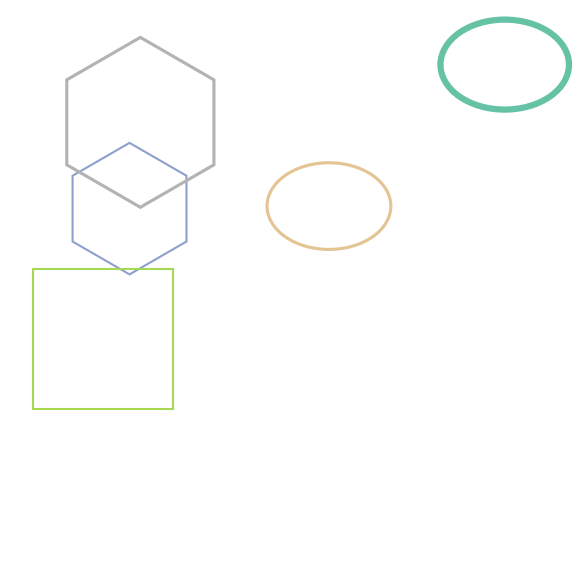[{"shape": "oval", "thickness": 3, "radius": 0.56, "center": [0.874, 0.887]}, {"shape": "hexagon", "thickness": 1, "radius": 0.57, "center": [0.224, 0.638]}, {"shape": "square", "thickness": 1, "radius": 0.61, "center": [0.178, 0.412]}, {"shape": "oval", "thickness": 1.5, "radius": 0.54, "center": [0.57, 0.642]}, {"shape": "hexagon", "thickness": 1.5, "radius": 0.74, "center": [0.243, 0.787]}]